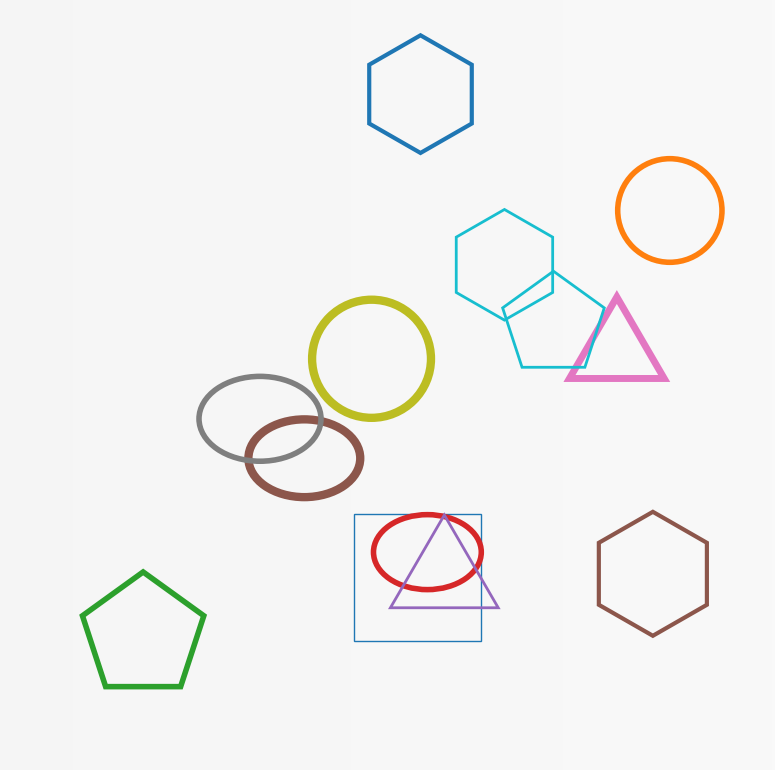[{"shape": "hexagon", "thickness": 1.5, "radius": 0.38, "center": [0.543, 0.878]}, {"shape": "square", "thickness": 0.5, "radius": 0.41, "center": [0.538, 0.25]}, {"shape": "circle", "thickness": 2, "radius": 0.34, "center": [0.864, 0.727]}, {"shape": "pentagon", "thickness": 2, "radius": 0.41, "center": [0.185, 0.175]}, {"shape": "oval", "thickness": 2, "radius": 0.35, "center": [0.551, 0.283]}, {"shape": "triangle", "thickness": 1, "radius": 0.4, "center": [0.573, 0.251]}, {"shape": "oval", "thickness": 3, "radius": 0.36, "center": [0.393, 0.405]}, {"shape": "hexagon", "thickness": 1.5, "radius": 0.4, "center": [0.842, 0.255]}, {"shape": "triangle", "thickness": 2.5, "radius": 0.35, "center": [0.796, 0.544]}, {"shape": "oval", "thickness": 2, "radius": 0.39, "center": [0.335, 0.456]}, {"shape": "circle", "thickness": 3, "radius": 0.38, "center": [0.479, 0.534]}, {"shape": "hexagon", "thickness": 1, "radius": 0.36, "center": [0.651, 0.656]}, {"shape": "pentagon", "thickness": 1, "radius": 0.34, "center": [0.714, 0.579]}]